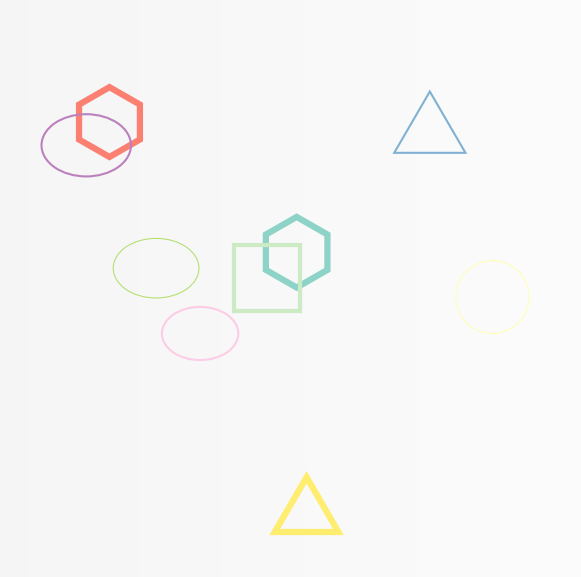[{"shape": "hexagon", "thickness": 3, "radius": 0.31, "center": [0.51, 0.562]}, {"shape": "circle", "thickness": 0.5, "radius": 0.32, "center": [0.847, 0.485]}, {"shape": "hexagon", "thickness": 3, "radius": 0.3, "center": [0.188, 0.788]}, {"shape": "triangle", "thickness": 1, "radius": 0.35, "center": [0.74, 0.77]}, {"shape": "oval", "thickness": 0.5, "radius": 0.37, "center": [0.269, 0.535]}, {"shape": "oval", "thickness": 1, "radius": 0.33, "center": [0.344, 0.422]}, {"shape": "oval", "thickness": 1, "radius": 0.38, "center": [0.148, 0.748]}, {"shape": "square", "thickness": 2, "radius": 0.29, "center": [0.459, 0.518]}, {"shape": "triangle", "thickness": 3, "radius": 0.32, "center": [0.527, 0.11]}]